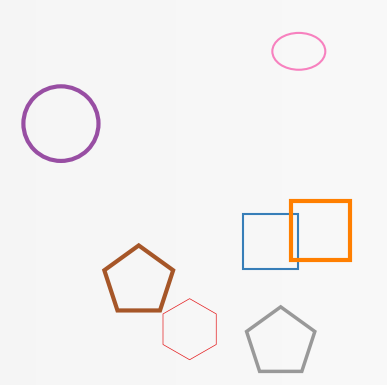[{"shape": "hexagon", "thickness": 0.5, "radius": 0.4, "center": [0.489, 0.145]}, {"shape": "square", "thickness": 1.5, "radius": 0.36, "center": [0.698, 0.373]}, {"shape": "circle", "thickness": 3, "radius": 0.48, "center": [0.157, 0.679]}, {"shape": "square", "thickness": 3, "radius": 0.38, "center": [0.826, 0.401]}, {"shape": "pentagon", "thickness": 3, "radius": 0.47, "center": [0.358, 0.269]}, {"shape": "oval", "thickness": 1.5, "radius": 0.34, "center": [0.771, 0.867]}, {"shape": "pentagon", "thickness": 2.5, "radius": 0.46, "center": [0.724, 0.11]}]